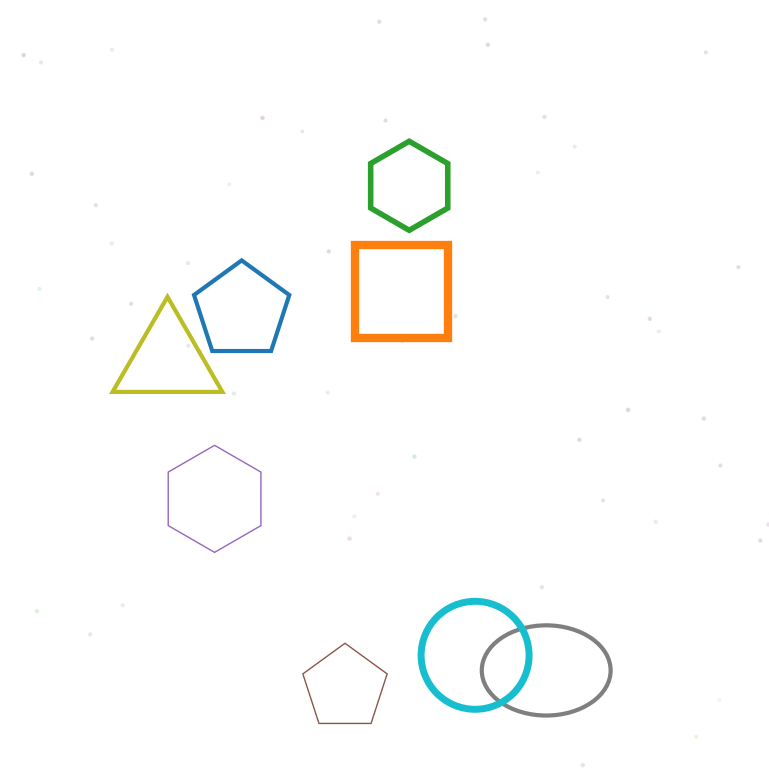[{"shape": "pentagon", "thickness": 1.5, "radius": 0.33, "center": [0.314, 0.597]}, {"shape": "square", "thickness": 3, "radius": 0.3, "center": [0.522, 0.621]}, {"shape": "hexagon", "thickness": 2, "radius": 0.29, "center": [0.531, 0.759]}, {"shape": "hexagon", "thickness": 0.5, "radius": 0.35, "center": [0.279, 0.352]}, {"shape": "pentagon", "thickness": 0.5, "radius": 0.29, "center": [0.448, 0.107]}, {"shape": "oval", "thickness": 1.5, "radius": 0.42, "center": [0.709, 0.129]}, {"shape": "triangle", "thickness": 1.5, "radius": 0.41, "center": [0.218, 0.532]}, {"shape": "circle", "thickness": 2.5, "radius": 0.35, "center": [0.617, 0.149]}]